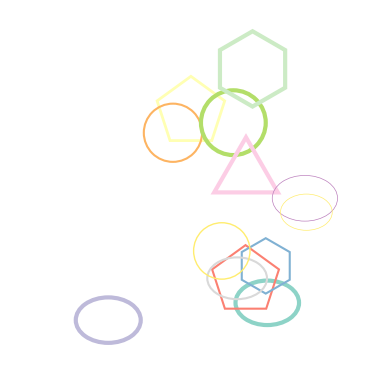[{"shape": "oval", "thickness": 3, "radius": 0.41, "center": [0.694, 0.213]}, {"shape": "pentagon", "thickness": 2, "radius": 0.46, "center": [0.496, 0.709]}, {"shape": "oval", "thickness": 3, "radius": 0.42, "center": [0.281, 0.169]}, {"shape": "pentagon", "thickness": 1.5, "radius": 0.46, "center": [0.638, 0.272]}, {"shape": "hexagon", "thickness": 1.5, "radius": 0.36, "center": [0.69, 0.309]}, {"shape": "circle", "thickness": 1.5, "radius": 0.38, "center": [0.449, 0.655]}, {"shape": "circle", "thickness": 3, "radius": 0.42, "center": [0.606, 0.681]}, {"shape": "triangle", "thickness": 3, "radius": 0.48, "center": [0.639, 0.548]}, {"shape": "oval", "thickness": 1.5, "radius": 0.39, "center": [0.616, 0.277]}, {"shape": "oval", "thickness": 0.5, "radius": 0.42, "center": [0.792, 0.485]}, {"shape": "hexagon", "thickness": 3, "radius": 0.49, "center": [0.656, 0.821]}, {"shape": "circle", "thickness": 1, "radius": 0.37, "center": [0.576, 0.348]}, {"shape": "oval", "thickness": 0.5, "radius": 0.34, "center": [0.796, 0.449]}]